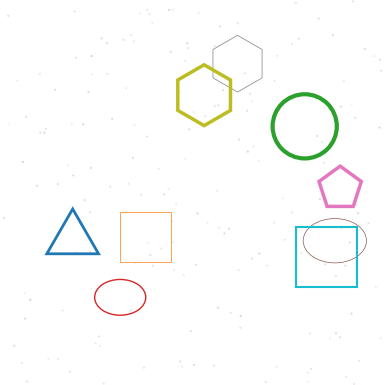[{"shape": "triangle", "thickness": 2, "radius": 0.39, "center": [0.189, 0.38]}, {"shape": "square", "thickness": 0.5, "radius": 0.33, "center": [0.378, 0.384]}, {"shape": "circle", "thickness": 3, "radius": 0.42, "center": [0.791, 0.672]}, {"shape": "oval", "thickness": 1, "radius": 0.33, "center": [0.312, 0.228]}, {"shape": "oval", "thickness": 0.5, "radius": 0.41, "center": [0.87, 0.375]}, {"shape": "pentagon", "thickness": 2.5, "radius": 0.29, "center": [0.884, 0.511]}, {"shape": "hexagon", "thickness": 0.5, "radius": 0.37, "center": [0.617, 0.835]}, {"shape": "hexagon", "thickness": 2.5, "radius": 0.39, "center": [0.53, 0.753]}, {"shape": "square", "thickness": 1.5, "radius": 0.39, "center": [0.848, 0.333]}]